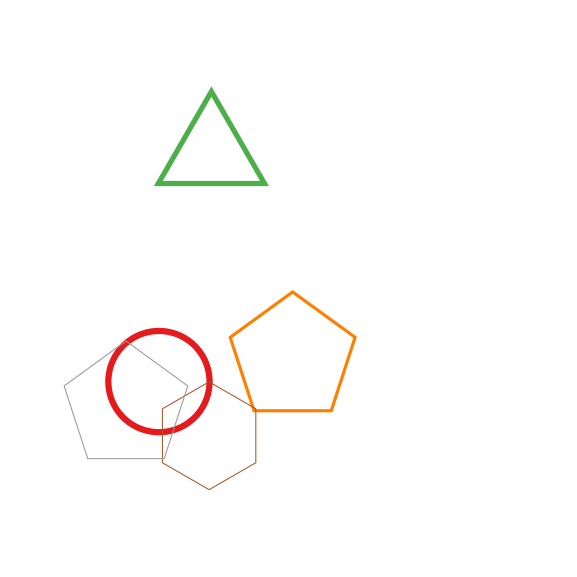[{"shape": "circle", "thickness": 3, "radius": 0.44, "center": [0.275, 0.338]}, {"shape": "triangle", "thickness": 2.5, "radius": 0.53, "center": [0.366, 0.734]}, {"shape": "pentagon", "thickness": 1.5, "radius": 0.57, "center": [0.507, 0.38]}, {"shape": "hexagon", "thickness": 0.5, "radius": 0.47, "center": [0.362, 0.245]}, {"shape": "pentagon", "thickness": 0.5, "radius": 0.56, "center": [0.218, 0.296]}]